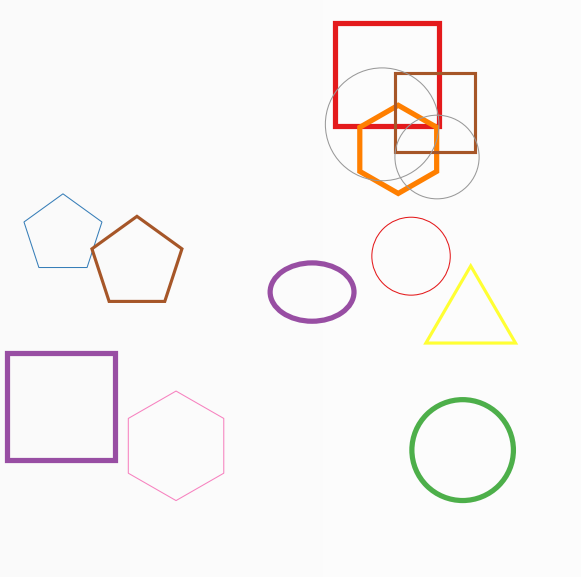[{"shape": "circle", "thickness": 0.5, "radius": 0.34, "center": [0.707, 0.556]}, {"shape": "square", "thickness": 2.5, "radius": 0.45, "center": [0.666, 0.869]}, {"shape": "pentagon", "thickness": 0.5, "radius": 0.35, "center": [0.108, 0.593]}, {"shape": "circle", "thickness": 2.5, "radius": 0.44, "center": [0.796, 0.22]}, {"shape": "oval", "thickness": 2.5, "radius": 0.36, "center": [0.537, 0.493]}, {"shape": "square", "thickness": 2.5, "radius": 0.46, "center": [0.105, 0.295]}, {"shape": "hexagon", "thickness": 2.5, "radius": 0.38, "center": [0.685, 0.741]}, {"shape": "triangle", "thickness": 1.5, "radius": 0.45, "center": [0.81, 0.45]}, {"shape": "pentagon", "thickness": 1.5, "radius": 0.41, "center": [0.236, 0.543]}, {"shape": "square", "thickness": 1.5, "radius": 0.34, "center": [0.748, 0.805]}, {"shape": "hexagon", "thickness": 0.5, "radius": 0.47, "center": [0.303, 0.227]}, {"shape": "circle", "thickness": 0.5, "radius": 0.49, "center": [0.657, 0.784]}, {"shape": "circle", "thickness": 0.5, "radius": 0.36, "center": [0.752, 0.727]}]